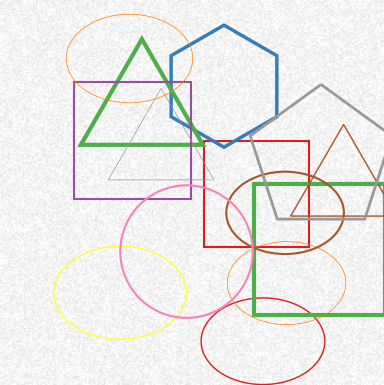[{"shape": "square", "thickness": 1.5, "radius": 0.68, "center": [0.666, 0.496]}, {"shape": "oval", "thickness": 1, "radius": 0.8, "center": [0.683, 0.114]}, {"shape": "hexagon", "thickness": 2.5, "radius": 0.79, "center": [0.582, 0.776]}, {"shape": "triangle", "thickness": 3, "radius": 0.92, "center": [0.369, 0.715]}, {"shape": "square", "thickness": 3, "radius": 0.85, "center": [0.829, 0.351]}, {"shape": "square", "thickness": 1.5, "radius": 0.76, "center": [0.344, 0.635]}, {"shape": "oval", "thickness": 0.5, "radius": 0.77, "center": [0.744, 0.265]}, {"shape": "oval", "thickness": 0.5, "radius": 0.82, "center": [0.336, 0.848]}, {"shape": "oval", "thickness": 1, "radius": 0.86, "center": [0.312, 0.24]}, {"shape": "oval", "thickness": 1.5, "radius": 0.76, "center": [0.74, 0.447]}, {"shape": "triangle", "thickness": 1, "radius": 0.79, "center": [0.892, 0.518]}, {"shape": "circle", "thickness": 1.5, "radius": 0.86, "center": [0.485, 0.347]}, {"shape": "pentagon", "thickness": 2, "radius": 0.97, "center": [0.834, 0.587]}, {"shape": "triangle", "thickness": 0.5, "radius": 0.79, "center": [0.419, 0.612]}]